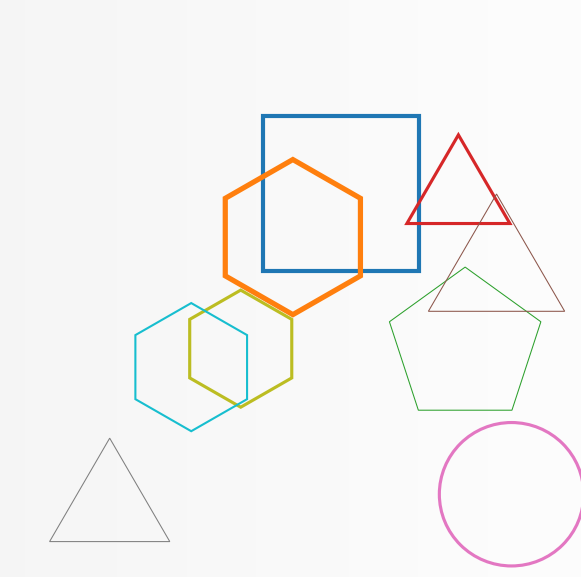[{"shape": "square", "thickness": 2, "radius": 0.67, "center": [0.587, 0.664]}, {"shape": "hexagon", "thickness": 2.5, "radius": 0.67, "center": [0.504, 0.589]}, {"shape": "pentagon", "thickness": 0.5, "radius": 0.68, "center": [0.8, 0.4]}, {"shape": "triangle", "thickness": 1.5, "radius": 0.51, "center": [0.789, 0.663]}, {"shape": "triangle", "thickness": 0.5, "radius": 0.68, "center": [0.854, 0.528]}, {"shape": "circle", "thickness": 1.5, "radius": 0.62, "center": [0.88, 0.143]}, {"shape": "triangle", "thickness": 0.5, "radius": 0.6, "center": [0.189, 0.121]}, {"shape": "hexagon", "thickness": 1.5, "radius": 0.51, "center": [0.414, 0.395]}, {"shape": "hexagon", "thickness": 1, "radius": 0.55, "center": [0.329, 0.363]}]